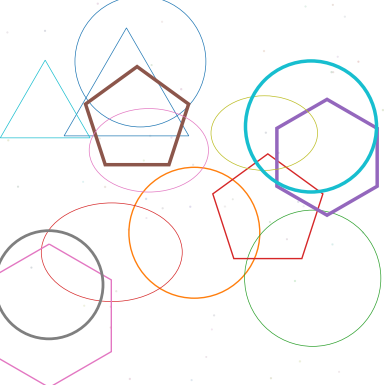[{"shape": "circle", "thickness": 0.5, "radius": 0.85, "center": [0.365, 0.84]}, {"shape": "triangle", "thickness": 0.5, "radius": 0.94, "center": [0.328, 0.741]}, {"shape": "circle", "thickness": 1, "radius": 0.85, "center": [0.505, 0.395]}, {"shape": "circle", "thickness": 0.5, "radius": 0.88, "center": [0.812, 0.277]}, {"shape": "pentagon", "thickness": 1, "radius": 0.75, "center": [0.696, 0.45]}, {"shape": "oval", "thickness": 0.5, "radius": 0.92, "center": [0.29, 0.345]}, {"shape": "hexagon", "thickness": 2.5, "radius": 0.75, "center": [0.849, 0.591]}, {"shape": "pentagon", "thickness": 2.5, "radius": 0.7, "center": [0.356, 0.686]}, {"shape": "oval", "thickness": 0.5, "radius": 0.77, "center": [0.387, 0.61]}, {"shape": "hexagon", "thickness": 1, "radius": 0.93, "center": [0.128, 0.18]}, {"shape": "circle", "thickness": 2, "radius": 0.7, "center": [0.127, 0.26]}, {"shape": "oval", "thickness": 0.5, "radius": 0.69, "center": [0.686, 0.654]}, {"shape": "circle", "thickness": 2.5, "radius": 0.85, "center": [0.808, 0.672]}, {"shape": "triangle", "thickness": 0.5, "radius": 0.67, "center": [0.117, 0.709]}]